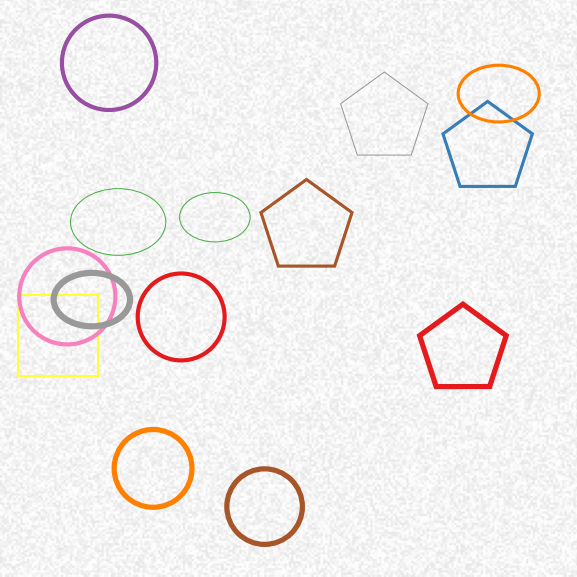[{"shape": "pentagon", "thickness": 2.5, "radius": 0.39, "center": [0.802, 0.394]}, {"shape": "circle", "thickness": 2, "radius": 0.38, "center": [0.314, 0.45]}, {"shape": "pentagon", "thickness": 1.5, "radius": 0.41, "center": [0.844, 0.742]}, {"shape": "oval", "thickness": 0.5, "radius": 0.31, "center": [0.372, 0.623]}, {"shape": "oval", "thickness": 0.5, "radius": 0.41, "center": [0.205, 0.615]}, {"shape": "circle", "thickness": 2, "radius": 0.41, "center": [0.189, 0.89]}, {"shape": "circle", "thickness": 2.5, "radius": 0.34, "center": [0.265, 0.188]}, {"shape": "oval", "thickness": 1.5, "radius": 0.35, "center": [0.864, 0.837]}, {"shape": "square", "thickness": 1, "radius": 0.35, "center": [0.1, 0.418]}, {"shape": "circle", "thickness": 2.5, "radius": 0.33, "center": [0.458, 0.122]}, {"shape": "pentagon", "thickness": 1.5, "radius": 0.41, "center": [0.531, 0.605]}, {"shape": "circle", "thickness": 2, "radius": 0.42, "center": [0.117, 0.486]}, {"shape": "pentagon", "thickness": 0.5, "radius": 0.4, "center": [0.665, 0.795]}, {"shape": "oval", "thickness": 3, "radius": 0.33, "center": [0.159, 0.48]}]